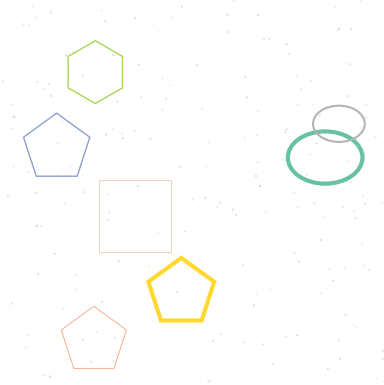[{"shape": "oval", "thickness": 3, "radius": 0.48, "center": [0.845, 0.591]}, {"shape": "pentagon", "thickness": 0.5, "radius": 0.44, "center": [0.244, 0.115]}, {"shape": "pentagon", "thickness": 1, "radius": 0.45, "center": [0.147, 0.616]}, {"shape": "hexagon", "thickness": 1, "radius": 0.41, "center": [0.248, 0.813]}, {"shape": "pentagon", "thickness": 3, "radius": 0.45, "center": [0.471, 0.24]}, {"shape": "square", "thickness": 0.5, "radius": 0.47, "center": [0.35, 0.439]}, {"shape": "oval", "thickness": 1.5, "radius": 0.34, "center": [0.88, 0.678]}]